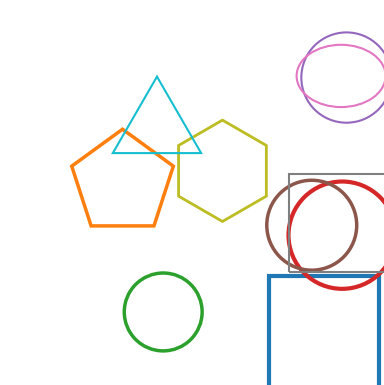[{"shape": "square", "thickness": 3, "radius": 0.72, "center": [0.841, 0.14]}, {"shape": "pentagon", "thickness": 2.5, "radius": 0.69, "center": [0.318, 0.526]}, {"shape": "circle", "thickness": 2.5, "radius": 0.51, "center": [0.424, 0.19]}, {"shape": "circle", "thickness": 3, "radius": 0.7, "center": [0.889, 0.389]}, {"shape": "circle", "thickness": 1.5, "radius": 0.59, "center": [0.9, 0.799]}, {"shape": "circle", "thickness": 2.5, "radius": 0.58, "center": [0.81, 0.415]}, {"shape": "oval", "thickness": 1.5, "radius": 0.58, "center": [0.886, 0.803]}, {"shape": "square", "thickness": 1.5, "radius": 0.63, "center": [0.877, 0.421]}, {"shape": "hexagon", "thickness": 2, "radius": 0.66, "center": [0.578, 0.556]}, {"shape": "triangle", "thickness": 1.5, "radius": 0.66, "center": [0.408, 0.669]}]